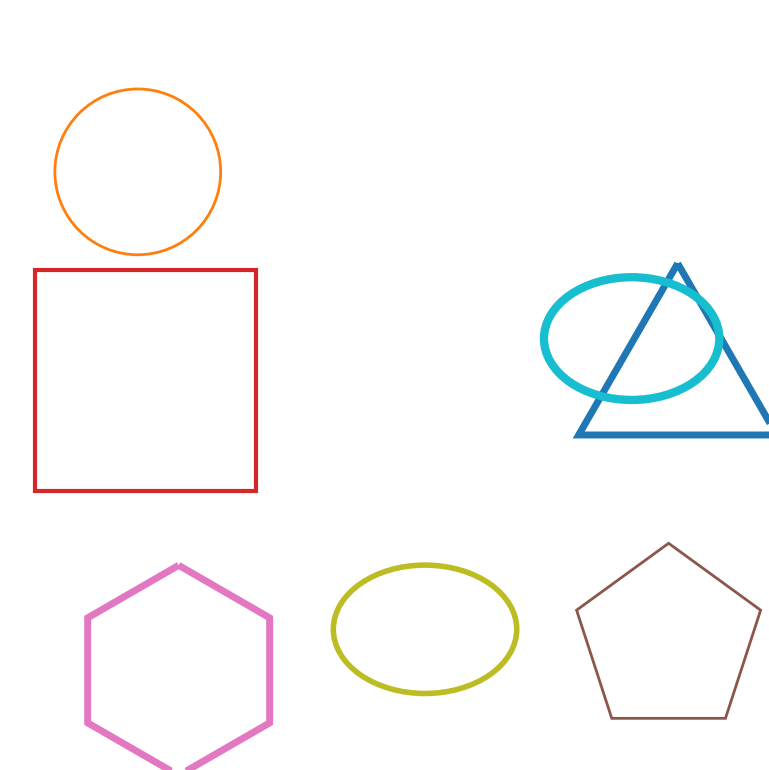[{"shape": "triangle", "thickness": 2.5, "radius": 0.74, "center": [0.88, 0.509]}, {"shape": "circle", "thickness": 1, "radius": 0.54, "center": [0.179, 0.777]}, {"shape": "square", "thickness": 1.5, "radius": 0.72, "center": [0.189, 0.505]}, {"shape": "pentagon", "thickness": 1, "radius": 0.63, "center": [0.868, 0.169]}, {"shape": "hexagon", "thickness": 2.5, "radius": 0.68, "center": [0.232, 0.129]}, {"shape": "oval", "thickness": 2, "radius": 0.6, "center": [0.552, 0.183]}, {"shape": "oval", "thickness": 3, "radius": 0.57, "center": [0.82, 0.56]}]